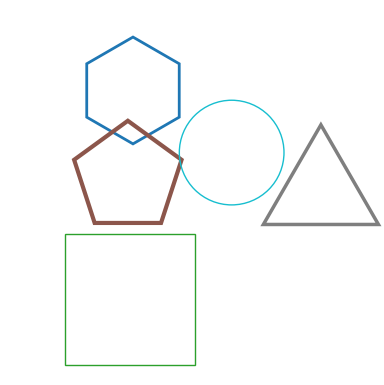[{"shape": "hexagon", "thickness": 2, "radius": 0.69, "center": [0.345, 0.765]}, {"shape": "square", "thickness": 1, "radius": 0.85, "center": [0.338, 0.223]}, {"shape": "pentagon", "thickness": 3, "radius": 0.73, "center": [0.332, 0.54]}, {"shape": "triangle", "thickness": 2.5, "radius": 0.86, "center": [0.834, 0.503]}, {"shape": "circle", "thickness": 1, "radius": 0.68, "center": [0.602, 0.604]}]